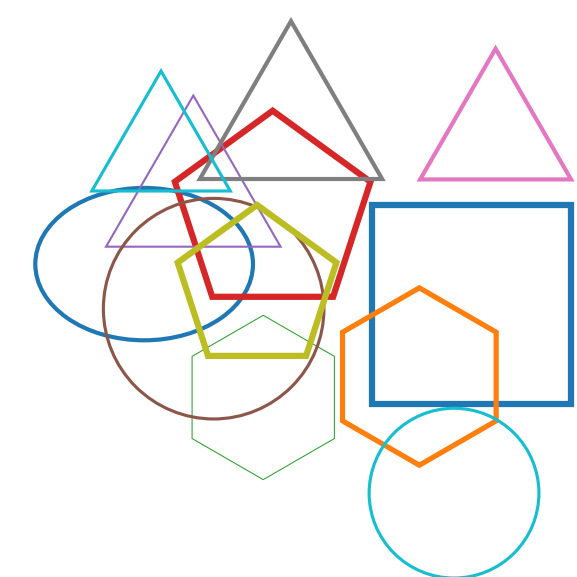[{"shape": "oval", "thickness": 2, "radius": 0.94, "center": [0.25, 0.542]}, {"shape": "square", "thickness": 3, "radius": 0.86, "center": [0.816, 0.471]}, {"shape": "hexagon", "thickness": 2.5, "radius": 0.77, "center": [0.726, 0.347]}, {"shape": "hexagon", "thickness": 0.5, "radius": 0.71, "center": [0.456, 0.311]}, {"shape": "pentagon", "thickness": 3, "radius": 0.89, "center": [0.472, 0.629]}, {"shape": "triangle", "thickness": 1, "radius": 0.87, "center": [0.335, 0.659]}, {"shape": "circle", "thickness": 1.5, "radius": 0.95, "center": [0.37, 0.465]}, {"shape": "triangle", "thickness": 2, "radius": 0.75, "center": [0.858, 0.764]}, {"shape": "triangle", "thickness": 2, "radius": 0.91, "center": [0.504, 0.78]}, {"shape": "pentagon", "thickness": 3, "radius": 0.72, "center": [0.445, 0.5]}, {"shape": "triangle", "thickness": 1.5, "radius": 0.69, "center": [0.279, 0.738]}, {"shape": "circle", "thickness": 1.5, "radius": 0.73, "center": [0.786, 0.145]}]